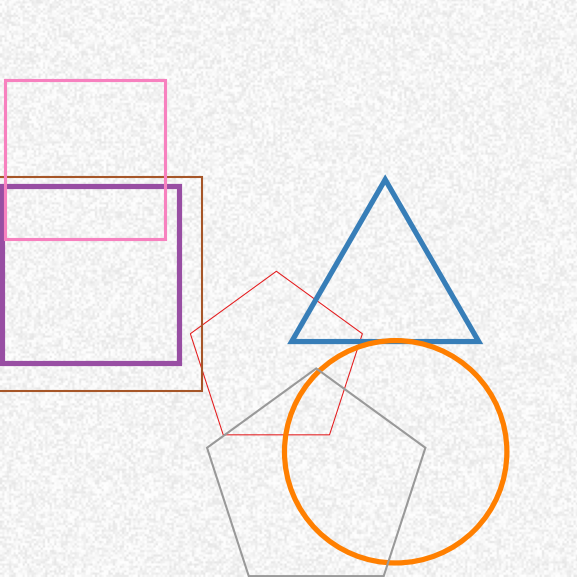[{"shape": "pentagon", "thickness": 0.5, "radius": 0.78, "center": [0.479, 0.373]}, {"shape": "triangle", "thickness": 2.5, "radius": 0.93, "center": [0.667, 0.501]}, {"shape": "square", "thickness": 2.5, "radius": 0.77, "center": [0.157, 0.524]}, {"shape": "circle", "thickness": 2.5, "radius": 0.96, "center": [0.685, 0.217]}, {"shape": "square", "thickness": 1, "radius": 0.93, "center": [0.163, 0.507]}, {"shape": "square", "thickness": 1.5, "radius": 0.69, "center": [0.147, 0.723]}, {"shape": "pentagon", "thickness": 1, "radius": 0.99, "center": [0.548, 0.162]}]